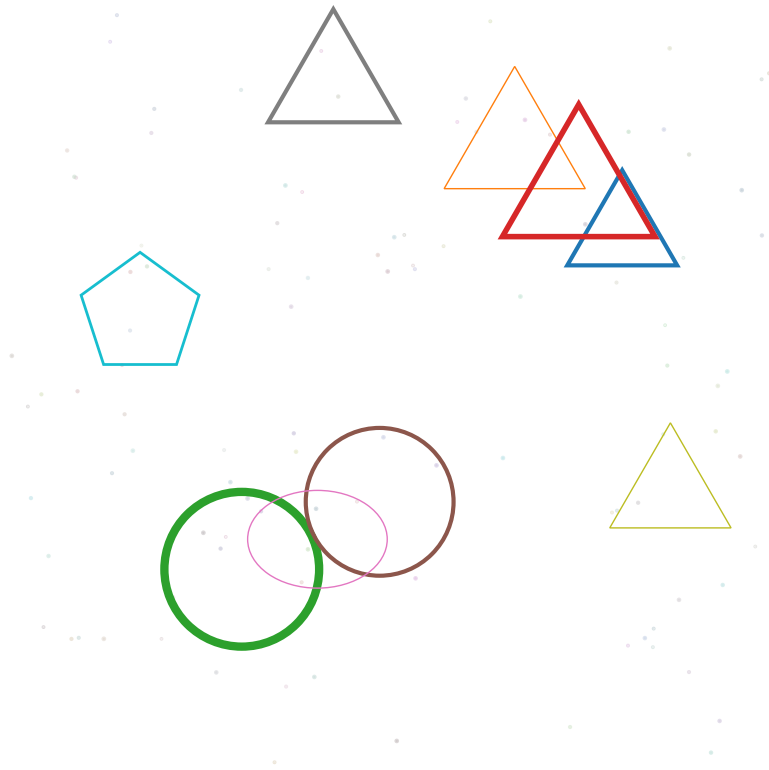[{"shape": "triangle", "thickness": 1.5, "radius": 0.41, "center": [0.808, 0.697]}, {"shape": "triangle", "thickness": 0.5, "radius": 0.53, "center": [0.668, 0.808]}, {"shape": "circle", "thickness": 3, "radius": 0.5, "center": [0.314, 0.261]}, {"shape": "triangle", "thickness": 2, "radius": 0.57, "center": [0.752, 0.75]}, {"shape": "circle", "thickness": 1.5, "radius": 0.48, "center": [0.493, 0.348]}, {"shape": "oval", "thickness": 0.5, "radius": 0.45, "center": [0.412, 0.3]}, {"shape": "triangle", "thickness": 1.5, "radius": 0.49, "center": [0.433, 0.89]}, {"shape": "triangle", "thickness": 0.5, "radius": 0.45, "center": [0.871, 0.36]}, {"shape": "pentagon", "thickness": 1, "radius": 0.4, "center": [0.182, 0.592]}]